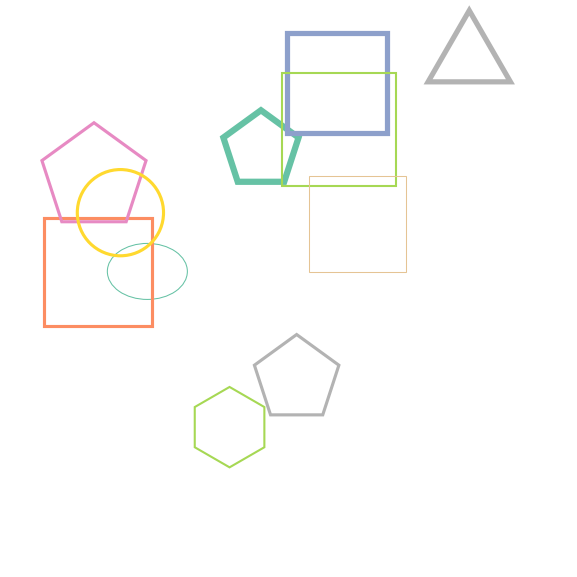[{"shape": "oval", "thickness": 0.5, "radius": 0.35, "center": [0.255, 0.529]}, {"shape": "pentagon", "thickness": 3, "radius": 0.34, "center": [0.452, 0.74]}, {"shape": "square", "thickness": 1.5, "radius": 0.47, "center": [0.17, 0.528]}, {"shape": "square", "thickness": 2.5, "radius": 0.43, "center": [0.583, 0.855]}, {"shape": "pentagon", "thickness": 1.5, "radius": 0.47, "center": [0.163, 0.692]}, {"shape": "hexagon", "thickness": 1, "radius": 0.35, "center": [0.398, 0.259]}, {"shape": "square", "thickness": 1, "radius": 0.49, "center": [0.587, 0.775]}, {"shape": "circle", "thickness": 1.5, "radius": 0.37, "center": [0.209, 0.631]}, {"shape": "square", "thickness": 0.5, "radius": 0.42, "center": [0.619, 0.611]}, {"shape": "pentagon", "thickness": 1.5, "radius": 0.38, "center": [0.514, 0.343]}, {"shape": "triangle", "thickness": 2.5, "radius": 0.41, "center": [0.813, 0.899]}]